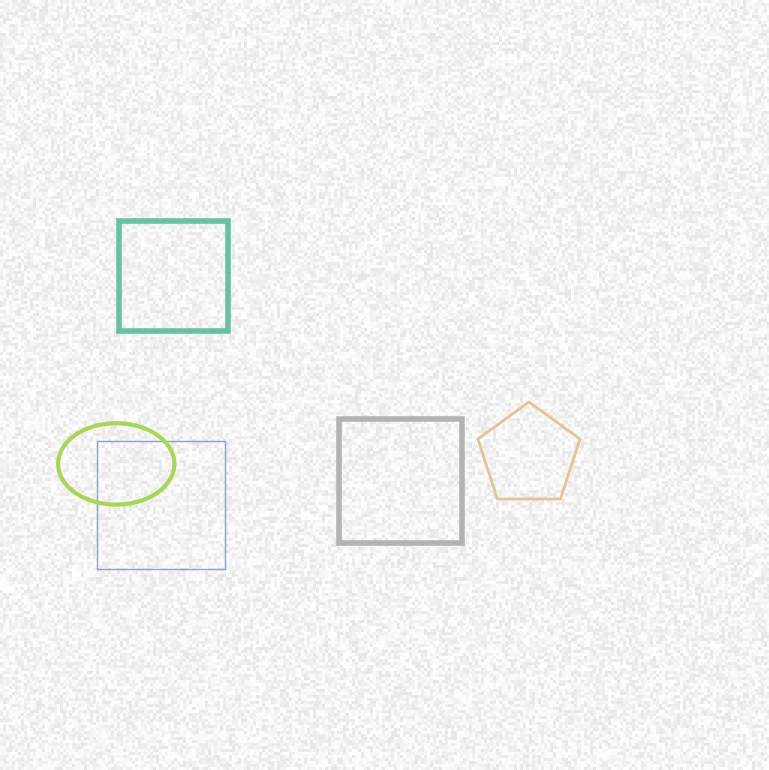[{"shape": "square", "thickness": 2, "radius": 0.36, "center": [0.226, 0.641]}, {"shape": "square", "thickness": 0.5, "radius": 0.41, "center": [0.209, 0.344]}, {"shape": "oval", "thickness": 1.5, "radius": 0.38, "center": [0.151, 0.398]}, {"shape": "pentagon", "thickness": 1, "radius": 0.35, "center": [0.687, 0.408]}, {"shape": "square", "thickness": 2, "radius": 0.4, "center": [0.52, 0.375]}]